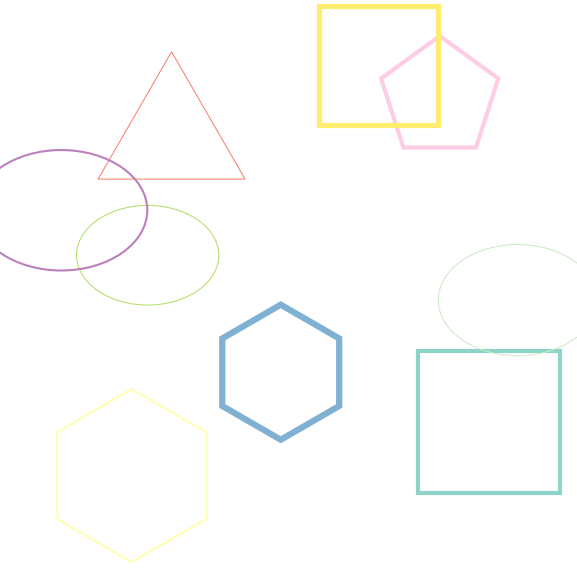[{"shape": "square", "thickness": 2, "radius": 0.61, "center": [0.847, 0.269]}, {"shape": "hexagon", "thickness": 1, "radius": 0.75, "center": [0.228, 0.176]}, {"shape": "triangle", "thickness": 0.5, "radius": 0.73, "center": [0.297, 0.762]}, {"shape": "hexagon", "thickness": 3, "radius": 0.58, "center": [0.486, 0.355]}, {"shape": "oval", "thickness": 0.5, "radius": 0.62, "center": [0.256, 0.557]}, {"shape": "pentagon", "thickness": 2, "radius": 0.53, "center": [0.761, 0.83]}, {"shape": "oval", "thickness": 1, "radius": 0.75, "center": [0.106, 0.635]}, {"shape": "oval", "thickness": 0.5, "radius": 0.69, "center": [0.896, 0.479]}, {"shape": "square", "thickness": 2.5, "radius": 0.51, "center": [0.655, 0.886]}]